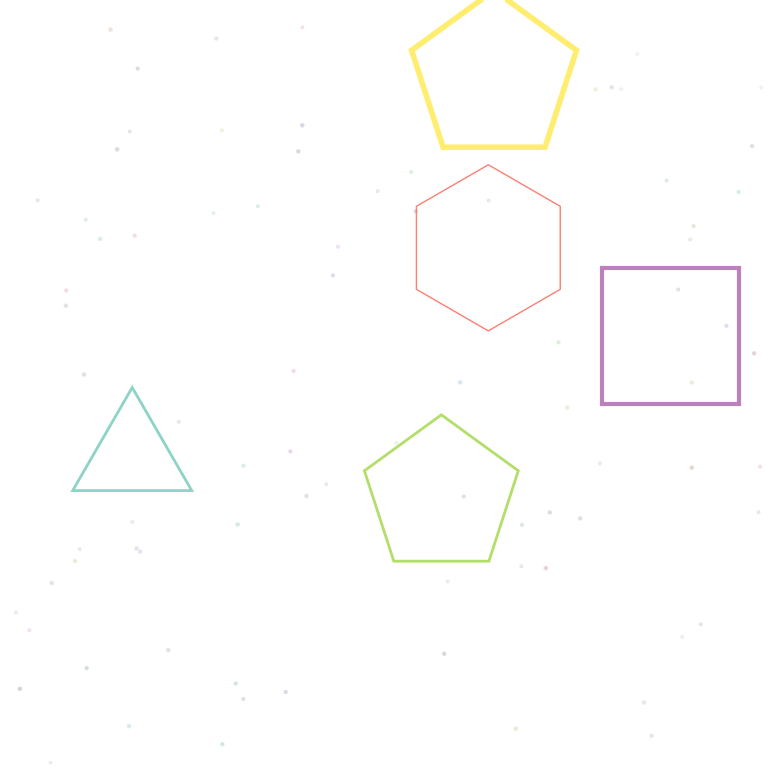[{"shape": "triangle", "thickness": 1, "radius": 0.45, "center": [0.172, 0.408]}, {"shape": "hexagon", "thickness": 0.5, "radius": 0.54, "center": [0.634, 0.678]}, {"shape": "pentagon", "thickness": 1, "radius": 0.53, "center": [0.573, 0.356]}, {"shape": "square", "thickness": 1.5, "radius": 0.44, "center": [0.87, 0.563]}, {"shape": "pentagon", "thickness": 2, "radius": 0.56, "center": [0.642, 0.9]}]